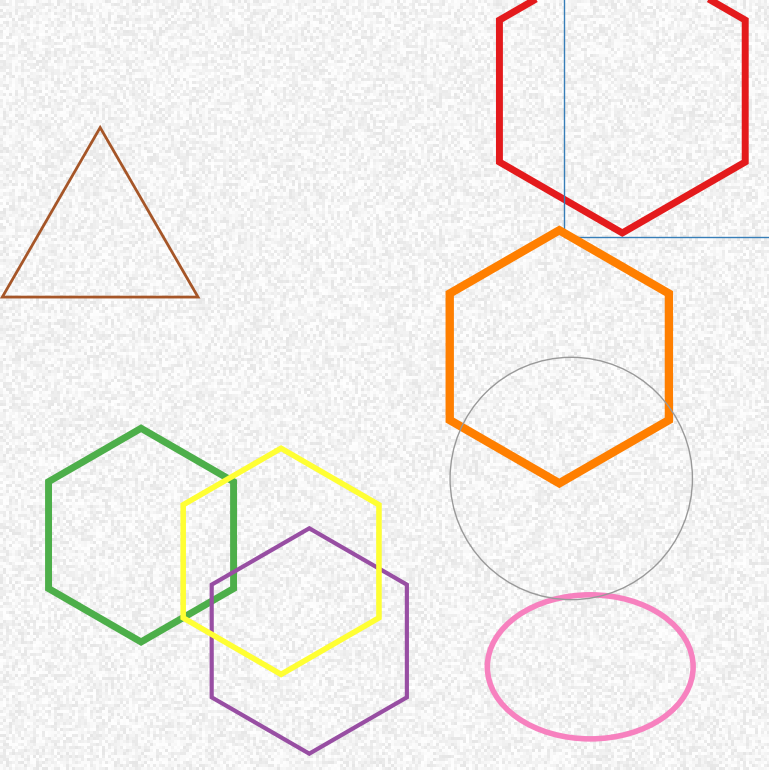[{"shape": "hexagon", "thickness": 2.5, "radius": 0.92, "center": [0.808, 0.882]}, {"shape": "square", "thickness": 0.5, "radius": 0.83, "center": [0.898, 0.858]}, {"shape": "hexagon", "thickness": 2.5, "radius": 0.69, "center": [0.183, 0.305]}, {"shape": "hexagon", "thickness": 1.5, "radius": 0.73, "center": [0.402, 0.168]}, {"shape": "hexagon", "thickness": 3, "radius": 0.82, "center": [0.726, 0.537]}, {"shape": "hexagon", "thickness": 2, "radius": 0.73, "center": [0.365, 0.271]}, {"shape": "triangle", "thickness": 1, "radius": 0.73, "center": [0.13, 0.688]}, {"shape": "oval", "thickness": 2, "radius": 0.67, "center": [0.767, 0.134]}, {"shape": "circle", "thickness": 0.5, "radius": 0.79, "center": [0.742, 0.379]}]